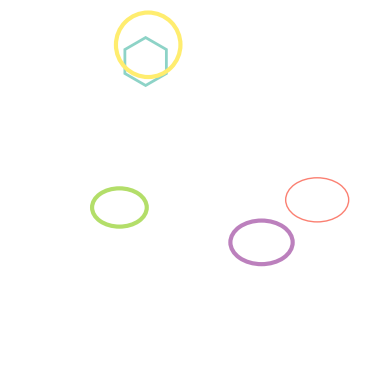[{"shape": "hexagon", "thickness": 2, "radius": 0.31, "center": [0.378, 0.84]}, {"shape": "oval", "thickness": 1, "radius": 0.41, "center": [0.824, 0.481]}, {"shape": "oval", "thickness": 3, "radius": 0.36, "center": [0.31, 0.461]}, {"shape": "oval", "thickness": 3, "radius": 0.4, "center": [0.679, 0.37]}, {"shape": "circle", "thickness": 3, "radius": 0.42, "center": [0.385, 0.884]}]